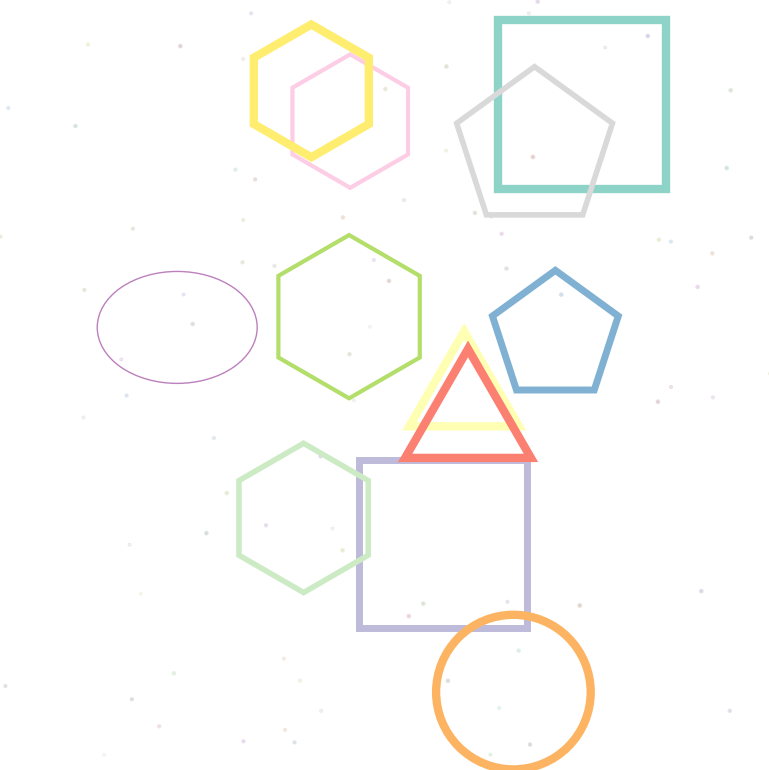[{"shape": "square", "thickness": 3, "radius": 0.55, "center": [0.756, 0.864]}, {"shape": "triangle", "thickness": 3, "radius": 0.41, "center": [0.603, 0.487]}, {"shape": "square", "thickness": 2.5, "radius": 0.55, "center": [0.575, 0.294]}, {"shape": "triangle", "thickness": 3, "radius": 0.47, "center": [0.608, 0.453]}, {"shape": "pentagon", "thickness": 2.5, "radius": 0.43, "center": [0.721, 0.563]}, {"shape": "circle", "thickness": 3, "radius": 0.5, "center": [0.667, 0.101]}, {"shape": "hexagon", "thickness": 1.5, "radius": 0.53, "center": [0.453, 0.589]}, {"shape": "hexagon", "thickness": 1.5, "radius": 0.43, "center": [0.455, 0.843]}, {"shape": "pentagon", "thickness": 2, "radius": 0.53, "center": [0.694, 0.807]}, {"shape": "oval", "thickness": 0.5, "radius": 0.52, "center": [0.23, 0.575]}, {"shape": "hexagon", "thickness": 2, "radius": 0.48, "center": [0.394, 0.327]}, {"shape": "hexagon", "thickness": 3, "radius": 0.43, "center": [0.404, 0.882]}]